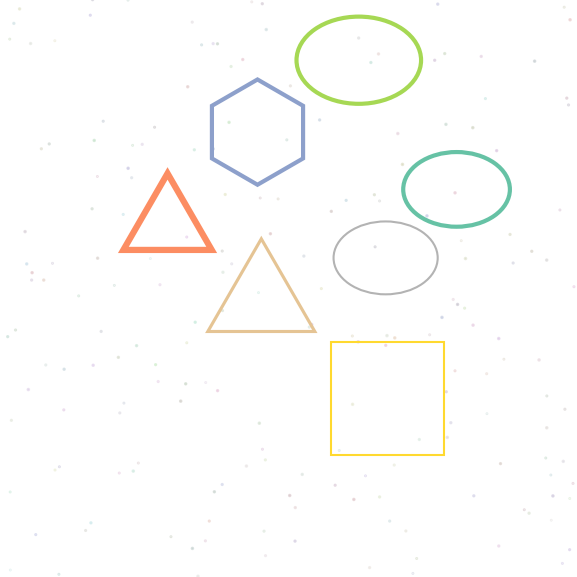[{"shape": "oval", "thickness": 2, "radius": 0.46, "center": [0.791, 0.671]}, {"shape": "triangle", "thickness": 3, "radius": 0.44, "center": [0.29, 0.611]}, {"shape": "hexagon", "thickness": 2, "radius": 0.46, "center": [0.446, 0.77]}, {"shape": "oval", "thickness": 2, "radius": 0.54, "center": [0.621, 0.895]}, {"shape": "square", "thickness": 1, "radius": 0.49, "center": [0.671, 0.309]}, {"shape": "triangle", "thickness": 1.5, "radius": 0.53, "center": [0.452, 0.479]}, {"shape": "oval", "thickness": 1, "radius": 0.45, "center": [0.668, 0.553]}]